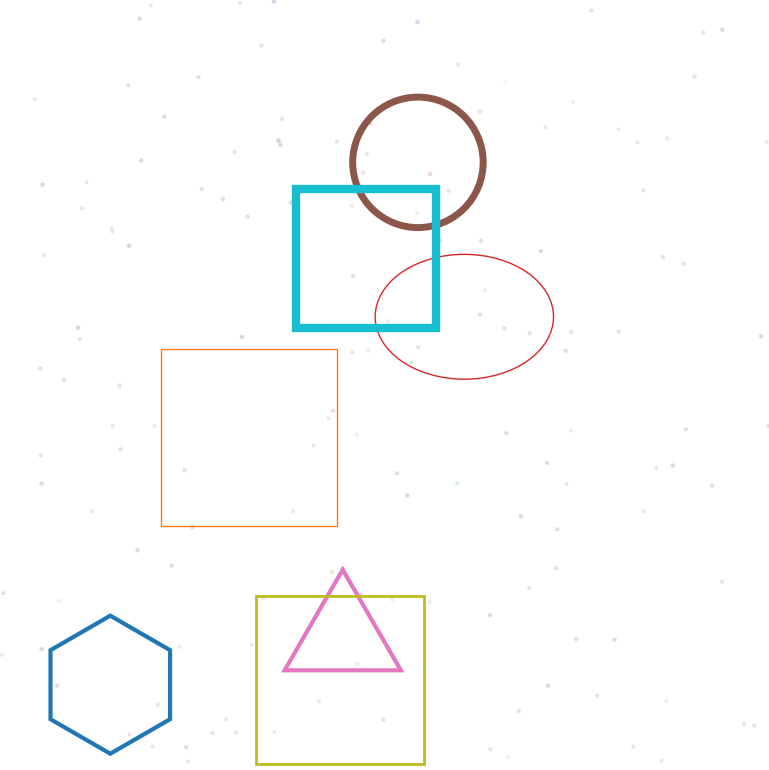[{"shape": "hexagon", "thickness": 1.5, "radius": 0.45, "center": [0.143, 0.111]}, {"shape": "square", "thickness": 0.5, "radius": 0.57, "center": [0.323, 0.432]}, {"shape": "oval", "thickness": 0.5, "radius": 0.58, "center": [0.603, 0.589]}, {"shape": "circle", "thickness": 2.5, "radius": 0.42, "center": [0.543, 0.789]}, {"shape": "triangle", "thickness": 1.5, "radius": 0.44, "center": [0.445, 0.173]}, {"shape": "square", "thickness": 1, "radius": 0.54, "center": [0.441, 0.117]}, {"shape": "square", "thickness": 3, "radius": 0.45, "center": [0.476, 0.664]}]